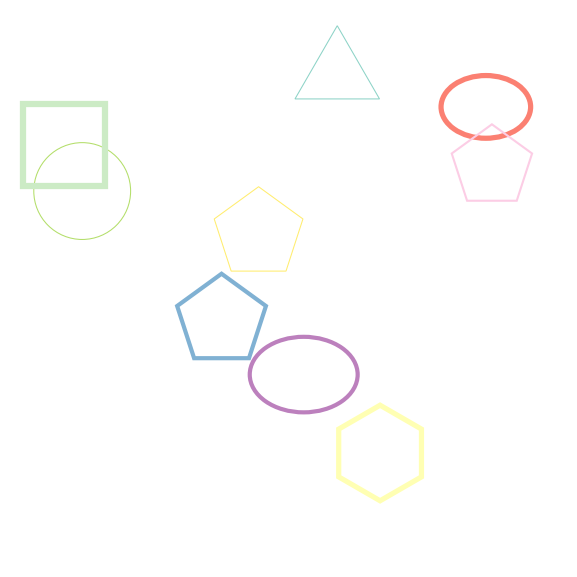[{"shape": "triangle", "thickness": 0.5, "radius": 0.42, "center": [0.584, 0.87]}, {"shape": "hexagon", "thickness": 2.5, "radius": 0.41, "center": [0.658, 0.215]}, {"shape": "oval", "thickness": 2.5, "radius": 0.39, "center": [0.841, 0.814]}, {"shape": "pentagon", "thickness": 2, "radius": 0.4, "center": [0.384, 0.444]}, {"shape": "circle", "thickness": 0.5, "radius": 0.42, "center": [0.142, 0.668]}, {"shape": "pentagon", "thickness": 1, "radius": 0.37, "center": [0.852, 0.711]}, {"shape": "oval", "thickness": 2, "radius": 0.47, "center": [0.526, 0.351]}, {"shape": "square", "thickness": 3, "radius": 0.36, "center": [0.11, 0.748]}, {"shape": "pentagon", "thickness": 0.5, "radius": 0.4, "center": [0.448, 0.595]}]